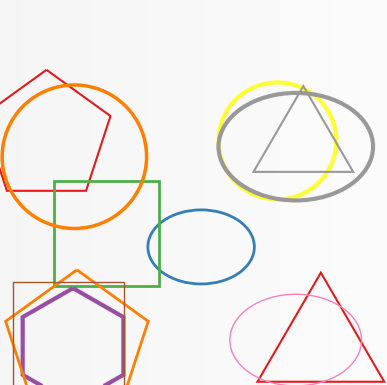[{"shape": "triangle", "thickness": 1.5, "radius": 0.94, "center": [0.828, 0.103]}, {"shape": "pentagon", "thickness": 1.5, "radius": 0.87, "center": [0.12, 0.645]}, {"shape": "oval", "thickness": 2, "radius": 0.69, "center": [0.519, 0.359]}, {"shape": "square", "thickness": 2, "radius": 0.68, "center": [0.274, 0.394]}, {"shape": "hexagon", "thickness": 3, "radius": 0.75, "center": [0.188, 0.101]}, {"shape": "pentagon", "thickness": 2, "radius": 0.97, "center": [0.199, 0.106]}, {"shape": "circle", "thickness": 2.5, "radius": 0.93, "center": [0.192, 0.593]}, {"shape": "circle", "thickness": 3, "radius": 0.76, "center": [0.716, 0.634]}, {"shape": "square", "thickness": 1, "radius": 0.72, "center": [0.177, 0.124]}, {"shape": "oval", "thickness": 1, "radius": 0.85, "center": [0.763, 0.117]}, {"shape": "oval", "thickness": 3, "radius": 1.0, "center": [0.763, 0.619]}, {"shape": "triangle", "thickness": 1.5, "radius": 0.74, "center": [0.783, 0.628]}]